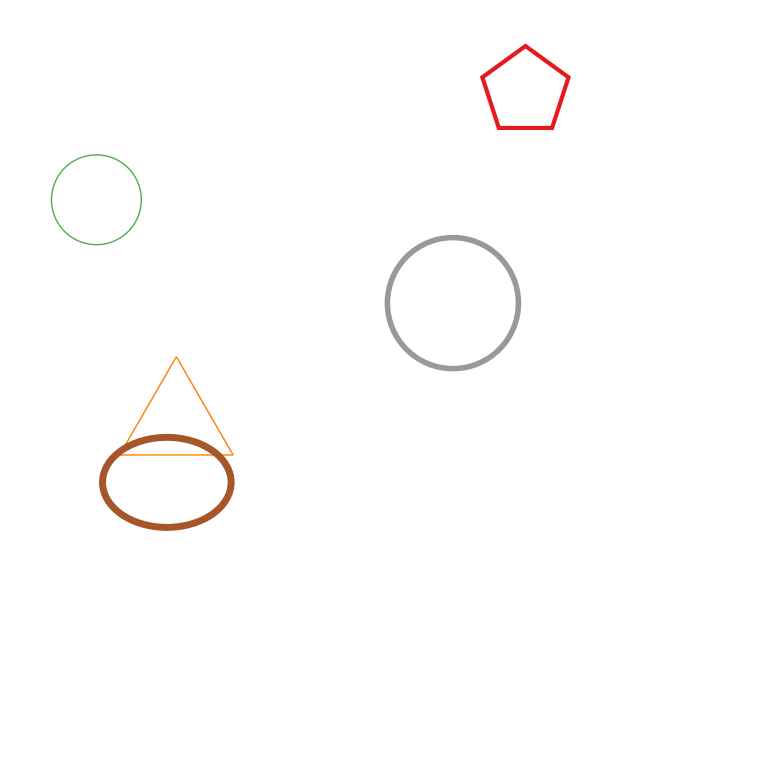[{"shape": "pentagon", "thickness": 1.5, "radius": 0.29, "center": [0.682, 0.881]}, {"shape": "circle", "thickness": 0.5, "radius": 0.29, "center": [0.125, 0.741]}, {"shape": "triangle", "thickness": 0.5, "radius": 0.43, "center": [0.229, 0.452]}, {"shape": "oval", "thickness": 2.5, "radius": 0.42, "center": [0.217, 0.374]}, {"shape": "circle", "thickness": 2, "radius": 0.43, "center": [0.588, 0.606]}]